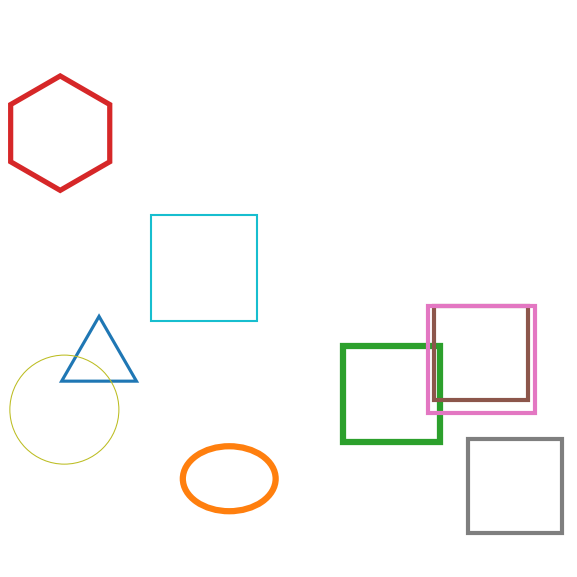[{"shape": "triangle", "thickness": 1.5, "radius": 0.37, "center": [0.172, 0.377]}, {"shape": "oval", "thickness": 3, "radius": 0.4, "center": [0.397, 0.17]}, {"shape": "square", "thickness": 3, "radius": 0.42, "center": [0.678, 0.317]}, {"shape": "hexagon", "thickness": 2.5, "radius": 0.5, "center": [0.104, 0.769]}, {"shape": "square", "thickness": 2, "radius": 0.41, "center": [0.833, 0.388]}, {"shape": "square", "thickness": 2, "radius": 0.46, "center": [0.833, 0.377]}, {"shape": "square", "thickness": 2, "radius": 0.41, "center": [0.892, 0.157]}, {"shape": "circle", "thickness": 0.5, "radius": 0.47, "center": [0.111, 0.29]}, {"shape": "square", "thickness": 1, "radius": 0.46, "center": [0.353, 0.536]}]